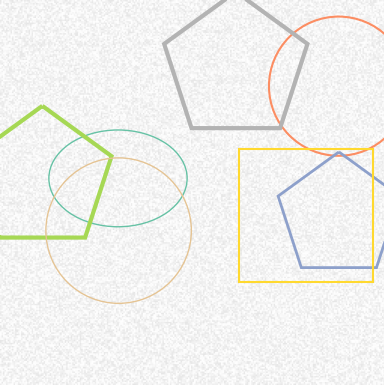[{"shape": "oval", "thickness": 1, "radius": 0.9, "center": [0.306, 0.537]}, {"shape": "circle", "thickness": 1.5, "radius": 0.9, "center": [0.879, 0.776]}, {"shape": "pentagon", "thickness": 2, "radius": 0.83, "center": [0.88, 0.439]}, {"shape": "pentagon", "thickness": 3, "radius": 0.95, "center": [0.11, 0.536]}, {"shape": "square", "thickness": 1.5, "radius": 0.87, "center": [0.794, 0.44]}, {"shape": "circle", "thickness": 1, "radius": 0.94, "center": [0.308, 0.401]}, {"shape": "pentagon", "thickness": 3, "radius": 0.98, "center": [0.612, 0.825]}]